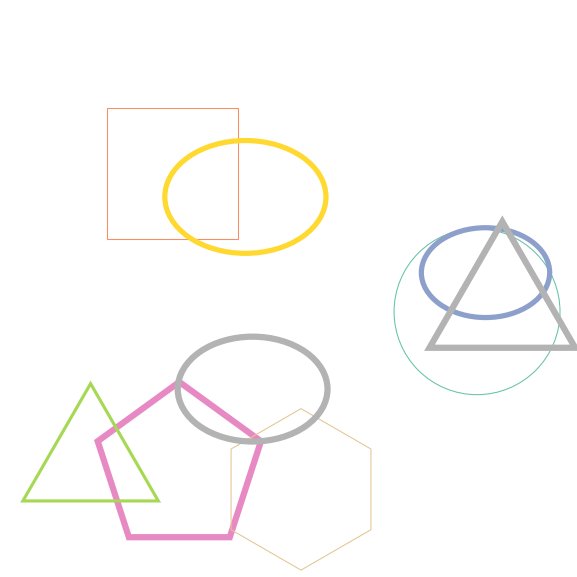[{"shape": "circle", "thickness": 0.5, "radius": 0.72, "center": [0.826, 0.459]}, {"shape": "square", "thickness": 0.5, "radius": 0.57, "center": [0.299, 0.699]}, {"shape": "oval", "thickness": 2.5, "radius": 0.56, "center": [0.841, 0.527]}, {"shape": "pentagon", "thickness": 3, "radius": 0.74, "center": [0.311, 0.189]}, {"shape": "triangle", "thickness": 1.5, "radius": 0.68, "center": [0.157, 0.199]}, {"shape": "oval", "thickness": 2.5, "radius": 0.7, "center": [0.425, 0.658]}, {"shape": "hexagon", "thickness": 0.5, "radius": 0.7, "center": [0.521, 0.152]}, {"shape": "triangle", "thickness": 3, "radius": 0.73, "center": [0.87, 0.47]}, {"shape": "oval", "thickness": 3, "radius": 0.65, "center": [0.437, 0.325]}]